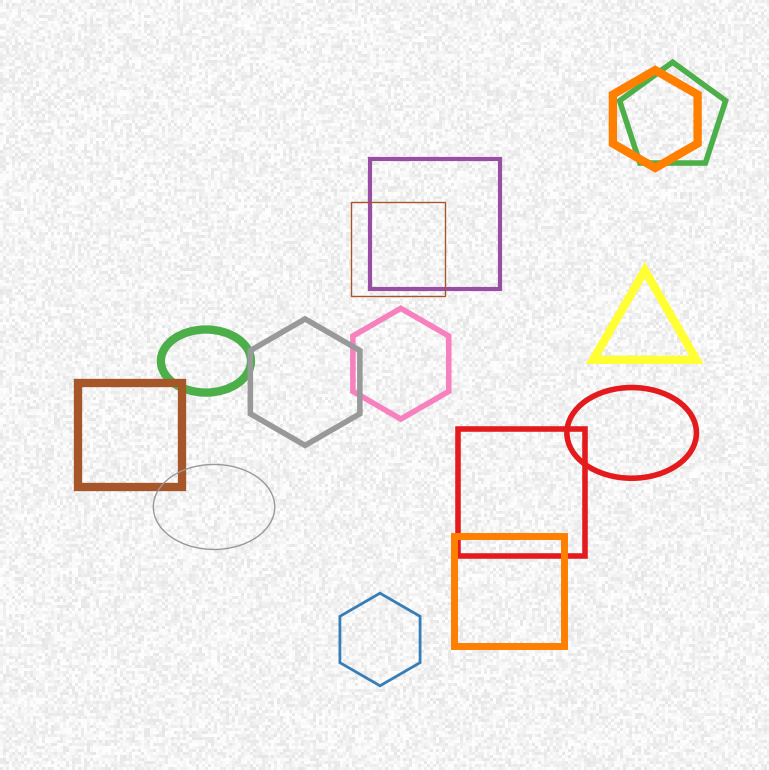[{"shape": "oval", "thickness": 2, "radius": 0.42, "center": [0.82, 0.438]}, {"shape": "square", "thickness": 2, "radius": 0.41, "center": [0.677, 0.36]}, {"shape": "hexagon", "thickness": 1, "radius": 0.3, "center": [0.493, 0.169]}, {"shape": "pentagon", "thickness": 2, "radius": 0.36, "center": [0.874, 0.847]}, {"shape": "oval", "thickness": 3, "radius": 0.29, "center": [0.267, 0.531]}, {"shape": "square", "thickness": 1.5, "radius": 0.42, "center": [0.565, 0.709]}, {"shape": "hexagon", "thickness": 3, "radius": 0.32, "center": [0.851, 0.845]}, {"shape": "square", "thickness": 2.5, "radius": 0.36, "center": [0.661, 0.233]}, {"shape": "triangle", "thickness": 3, "radius": 0.39, "center": [0.837, 0.571]}, {"shape": "square", "thickness": 3, "radius": 0.34, "center": [0.169, 0.435]}, {"shape": "square", "thickness": 0.5, "radius": 0.31, "center": [0.517, 0.676]}, {"shape": "hexagon", "thickness": 2, "radius": 0.36, "center": [0.521, 0.528]}, {"shape": "oval", "thickness": 0.5, "radius": 0.39, "center": [0.278, 0.342]}, {"shape": "hexagon", "thickness": 2, "radius": 0.41, "center": [0.396, 0.504]}]